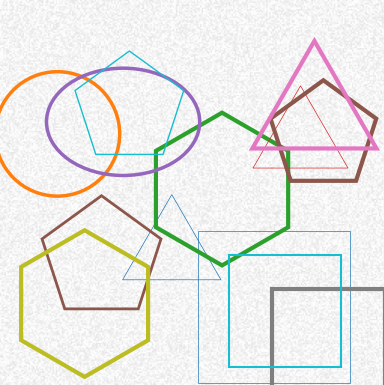[{"shape": "square", "thickness": 0.5, "radius": 0.99, "center": [0.712, 0.202]}, {"shape": "triangle", "thickness": 0.5, "radius": 0.74, "center": [0.446, 0.347]}, {"shape": "circle", "thickness": 2.5, "radius": 0.81, "center": [0.149, 0.652]}, {"shape": "hexagon", "thickness": 3, "radius": 0.99, "center": [0.577, 0.509]}, {"shape": "triangle", "thickness": 0.5, "radius": 0.71, "center": [0.781, 0.635]}, {"shape": "oval", "thickness": 2.5, "radius": 1.0, "center": [0.32, 0.684]}, {"shape": "pentagon", "thickness": 2, "radius": 0.81, "center": [0.264, 0.329]}, {"shape": "pentagon", "thickness": 3, "radius": 0.72, "center": [0.84, 0.647]}, {"shape": "triangle", "thickness": 3, "radius": 0.93, "center": [0.817, 0.707]}, {"shape": "square", "thickness": 3, "radius": 0.73, "center": [0.853, 0.104]}, {"shape": "hexagon", "thickness": 3, "radius": 0.95, "center": [0.22, 0.212]}, {"shape": "pentagon", "thickness": 1, "radius": 0.74, "center": [0.336, 0.719]}, {"shape": "square", "thickness": 1.5, "radius": 0.73, "center": [0.74, 0.191]}]